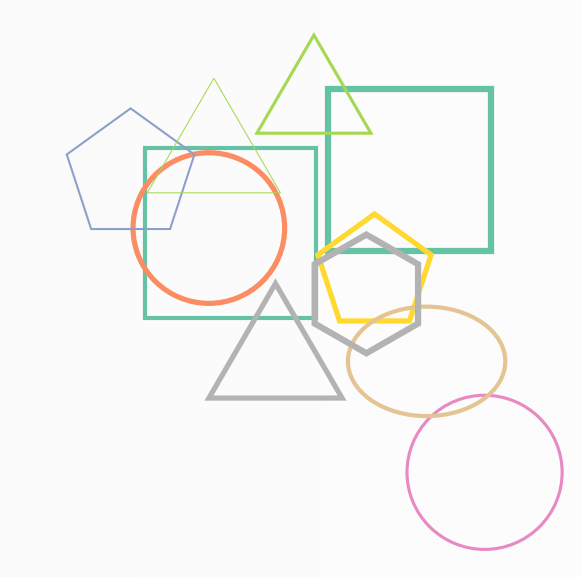[{"shape": "square", "thickness": 3, "radius": 0.7, "center": [0.705, 0.704]}, {"shape": "square", "thickness": 2, "radius": 0.74, "center": [0.397, 0.596]}, {"shape": "circle", "thickness": 2.5, "radius": 0.65, "center": [0.359, 0.604]}, {"shape": "pentagon", "thickness": 1, "radius": 0.58, "center": [0.225, 0.696]}, {"shape": "circle", "thickness": 1.5, "radius": 0.67, "center": [0.834, 0.181]}, {"shape": "triangle", "thickness": 1.5, "radius": 0.57, "center": [0.54, 0.825]}, {"shape": "triangle", "thickness": 0.5, "radius": 0.66, "center": [0.368, 0.731]}, {"shape": "pentagon", "thickness": 2.5, "radius": 0.51, "center": [0.644, 0.526]}, {"shape": "oval", "thickness": 2, "radius": 0.68, "center": [0.734, 0.373]}, {"shape": "triangle", "thickness": 2.5, "radius": 0.66, "center": [0.474, 0.376]}, {"shape": "hexagon", "thickness": 3, "radius": 0.51, "center": [0.63, 0.49]}]